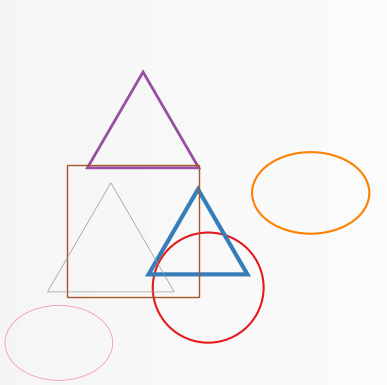[{"shape": "circle", "thickness": 1.5, "radius": 0.72, "center": [0.537, 0.253]}, {"shape": "triangle", "thickness": 3, "radius": 0.74, "center": [0.511, 0.361]}, {"shape": "triangle", "thickness": 2, "radius": 0.83, "center": [0.369, 0.647]}, {"shape": "oval", "thickness": 1.5, "radius": 0.76, "center": [0.802, 0.499]}, {"shape": "square", "thickness": 1, "radius": 0.85, "center": [0.343, 0.4]}, {"shape": "oval", "thickness": 0.5, "radius": 0.69, "center": [0.152, 0.109]}, {"shape": "triangle", "thickness": 0.5, "radius": 0.94, "center": [0.286, 0.336]}]